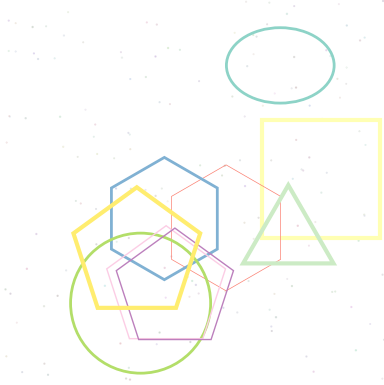[{"shape": "oval", "thickness": 2, "radius": 0.7, "center": [0.728, 0.83]}, {"shape": "square", "thickness": 3, "radius": 0.77, "center": [0.833, 0.534]}, {"shape": "hexagon", "thickness": 0.5, "radius": 0.82, "center": [0.587, 0.408]}, {"shape": "hexagon", "thickness": 2, "radius": 0.79, "center": [0.427, 0.432]}, {"shape": "circle", "thickness": 2, "radius": 0.91, "center": [0.365, 0.213]}, {"shape": "pentagon", "thickness": 1, "radius": 0.81, "center": [0.431, 0.252]}, {"shape": "pentagon", "thickness": 1, "radius": 0.8, "center": [0.454, 0.248]}, {"shape": "triangle", "thickness": 3, "radius": 0.68, "center": [0.749, 0.384]}, {"shape": "pentagon", "thickness": 3, "radius": 0.87, "center": [0.355, 0.34]}]